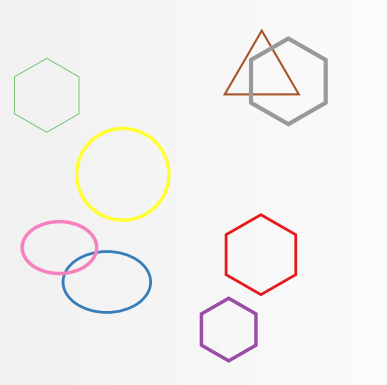[{"shape": "hexagon", "thickness": 2, "radius": 0.52, "center": [0.673, 0.338]}, {"shape": "oval", "thickness": 2, "radius": 0.56, "center": [0.276, 0.268]}, {"shape": "hexagon", "thickness": 0.5, "radius": 0.48, "center": [0.121, 0.752]}, {"shape": "hexagon", "thickness": 2.5, "radius": 0.41, "center": [0.59, 0.144]}, {"shape": "circle", "thickness": 2.5, "radius": 0.6, "center": [0.317, 0.547]}, {"shape": "triangle", "thickness": 1.5, "radius": 0.55, "center": [0.676, 0.81]}, {"shape": "oval", "thickness": 2.5, "radius": 0.48, "center": [0.153, 0.357]}, {"shape": "hexagon", "thickness": 3, "radius": 0.56, "center": [0.744, 0.789]}]